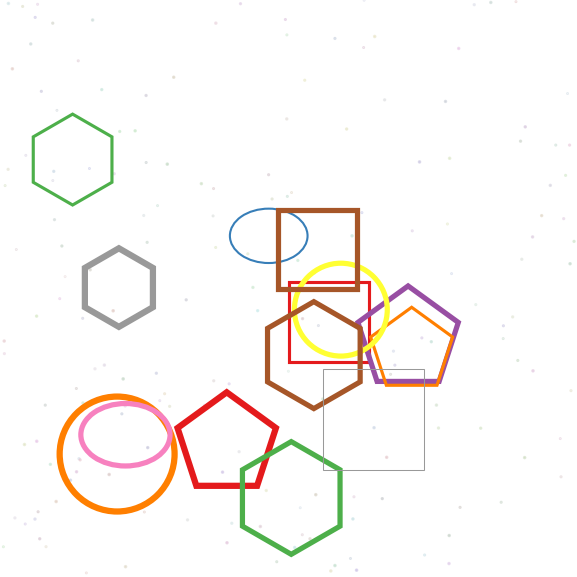[{"shape": "square", "thickness": 1.5, "radius": 0.35, "center": [0.57, 0.442]}, {"shape": "pentagon", "thickness": 3, "radius": 0.45, "center": [0.393, 0.23]}, {"shape": "oval", "thickness": 1, "radius": 0.34, "center": [0.465, 0.591]}, {"shape": "hexagon", "thickness": 1.5, "radius": 0.39, "center": [0.126, 0.723]}, {"shape": "hexagon", "thickness": 2.5, "radius": 0.49, "center": [0.504, 0.137]}, {"shape": "pentagon", "thickness": 2.5, "radius": 0.46, "center": [0.707, 0.413]}, {"shape": "circle", "thickness": 3, "radius": 0.5, "center": [0.203, 0.213]}, {"shape": "pentagon", "thickness": 1.5, "radius": 0.37, "center": [0.713, 0.392]}, {"shape": "circle", "thickness": 2.5, "radius": 0.4, "center": [0.59, 0.463]}, {"shape": "square", "thickness": 2.5, "radius": 0.34, "center": [0.55, 0.567]}, {"shape": "hexagon", "thickness": 2.5, "radius": 0.46, "center": [0.543, 0.384]}, {"shape": "oval", "thickness": 2.5, "radius": 0.39, "center": [0.217, 0.246]}, {"shape": "hexagon", "thickness": 3, "radius": 0.34, "center": [0.206, 0.501]}, {"shape": "square", "thickness": 0.5, "radius": 0.44, "center": [0.647, 0.273]}]